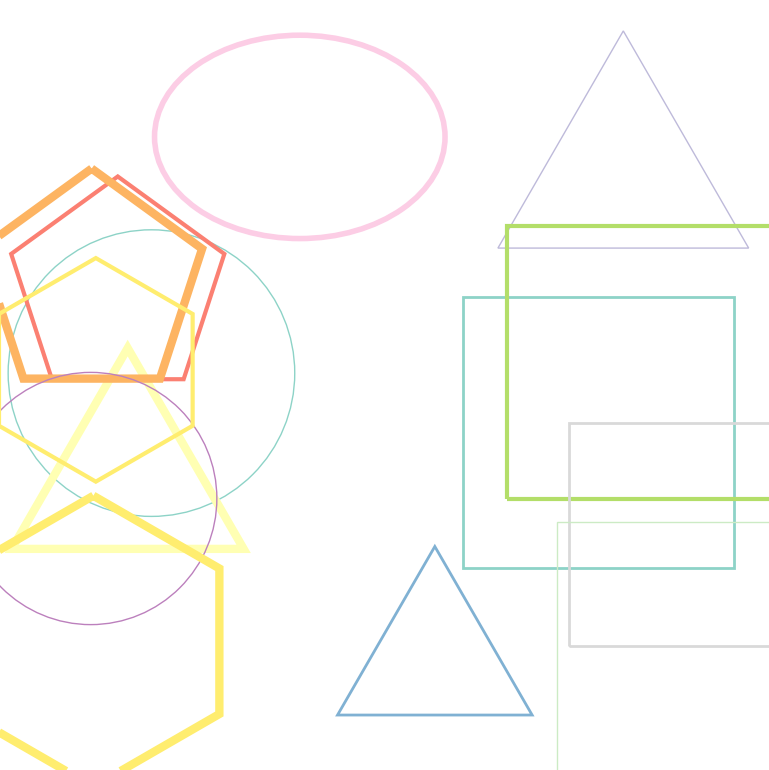[{"shape": "square", "thickness": 1, "radius": 0.88, "center": [0.778, 0.439]}, {"shape": "circle", "thickness": 0.5, "radius": 0.93, "center": [0.197, 0.515]}, {"shape": "triangle", "thickness": 3, "radius": 0.87, "center": [0.166, 0.374]}, {"shape": "triangle", "thickness": 0.5, "radius": 0.94, "center": [0.809, 0.772]}, {"shape": "pentagon", "thickness": 1.5, "radius": 0.73, "center": [0.153, 0.625]}, {"shape": "triangle", "thickness": 1, "radius": 0.73, "center": [0.565, 0.144]}, {"shape": "pentagon", "thickness": 3, "radius": 0.75, "center": [0.119, 0.63]}, {"shape": "square", "thickness": 1.5, "radius": 0.89, "center": [0.836, 0.53]}, {"shape": "oval", "thickness": 2, "radius": 0.94, "center": [0.389, 0.822]}, {"shape": "square", "thickness": 1, "radius": 0.73, "center": [0.884, 0.306]}, {"shape": "circle", "thickness": 0.5, "radius": 0.82, "center": [0.118, 0.353]}, {"shape": "square", "thickness": 0.5, "radius": 0.81, "center": [0.886, 0.16]}, {"shape": "hexagon", "thickness": 3, "radius": 0.94, "center": [0.121, 0.167]}, {"shape": "hexagon", "thickness": 1.5, "radius": 0.73, "center": [0.124, 0.52]}]